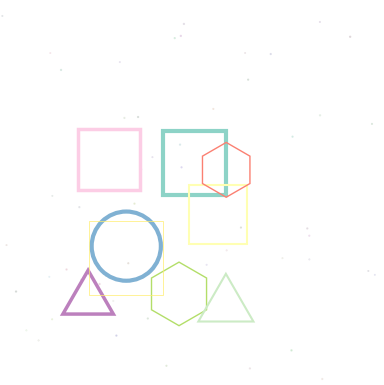[{"shape": "square", "thickness": 3, "radius": 0.41, "center": [0.504, 0.577]}, {"shape": "square", "thickness": 1.5, "radius": 0.38, "center": [0.567, 0.443]}, {"shape": "hexagon", "thickness": 1, "radius": 0.36, "center": [0.588, 0.559]}, {"shape": "circle", "thickness": 3, "radius": 0.45, "center": [0.328, 0.361]}, {"shape": "hexagon", "thickness": 1, "radius": 0.41, "center": [0.465, 0.237]}, {"shape": "square", "thickness": 2.5, "radius": 0.4, "center": [0.283, 0.587]}, {"shape": "triangle", "thickness": 2.5, "radius": 0.38, "center": [0.229, 0.222]}, {"shape": "triangle", "thickness": 1.5, "radius": 0.41, "center": [0.587, 0.206]}, {"shape": "square", "thickness": 0.5, "radius": 0.48, "center": [0.328, 0.33]}]